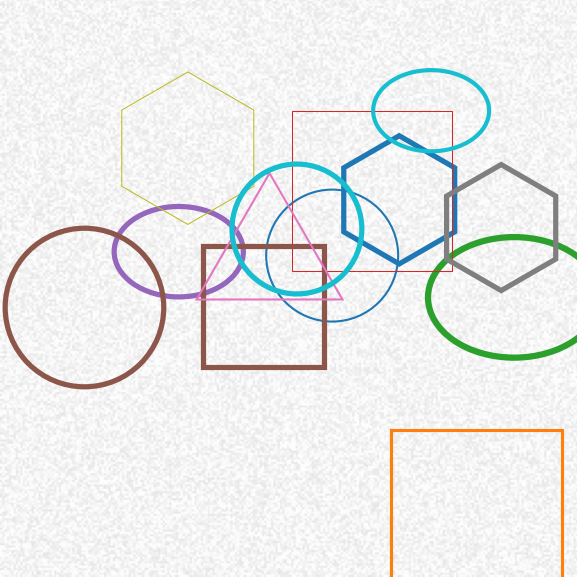[{"shape": "circle", "thickness": 1, "radius": 0.57, "center": [0.575, 0.557]}, {"shape": "hexagon", "thickness": 2.5, "radius": 0.55, "center": [0.691, 0.653]}, {"shape": "square", "thickness": 1.5, "radius": 0.74, "center": [0.825, 0.106]}, {"shape": "oval", "thickness": 3, "radius": 0.75, "center": [0.89, 0.484]}, {"shape": "square", "thickness": 0.5, "radius": 0.69, "center": [0.644, 0.668]}, {"shape": "oval", "thickness": 2.5, "radius": 0.56, "center": [0.31, 0.563]}, {"shape": "square", "thickness": 2.5, "radius": 0.52, "center": [0.457, 0.469]}, {"shape": "circle", "thickness": 2.5, "radius": 0.69, "center": [0.146, 0.467]}, {"shape": "triangle", "thickness": 1, "radius": 0.73, "center": [0.467, 0.553]}, {"shape": "hexagon", "thickness": 2.5, "radius": 0.55, "center": [0.868, 0.605]}, {"shape": "hexagon", "thickness": 0.5, "radius": 0.66, "center": [0.325, 0.743]}, {"shape": "circle", "thickness": 2.5, "radius": 0.56, "center": [0.514, 0.603]}, {"shape": "oval", "thickness": 2, "radius": 0.5, "center": [0.747, 0.807]}]